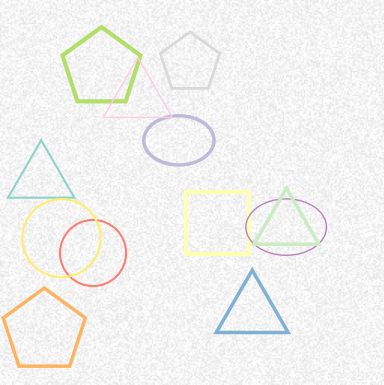[{"shape": "triangle", "thickness": 1.5, "radius": 0.5, "center": [0.107, 0.536]}, {"shape": "square", "thickness": 3, "radius": 0.4, "center": [0.565, 0.421]}, {"shape": "oval", "thickness": 2.5, "radius": 0.46, "center": [0.465, 0.635]}, {"shape": "circle", "thickness": 1.5, "radius": 0.43, "center": [0.242, 0.343]}, {"shape": "triangle", "thickness": 2.5, "radius": 0.54, "center": [0.655, 0.19]}, {"shape": "pentagon", "thickness": 2.5, "radius": 0.56, "center": [0.115, 0.14]}, {"shape": "pentagon", "thickness": 3, "radius": 0.53, "center": [0.264, 0.823]}, {"shape": "triangle", "thickness": 1, "radius": 0.52, "center": [0.358, 0.747]}, {"shape": "pentagon", "thickness": 2, "radius": 0.4, "center": [0.494, 0.836]}, {"shape": "oval", "thickness": 1, "radius": 0.52, "center": [0.743, 0.41]}, {"shape": "triangle", "thickness": 2.5, "radius": 0.49, "center": [0.744, 0.414]}, {"shape": "circle", "thickness": 1.5, "radius": 0.51, "center": [0.16, 0.381]}]